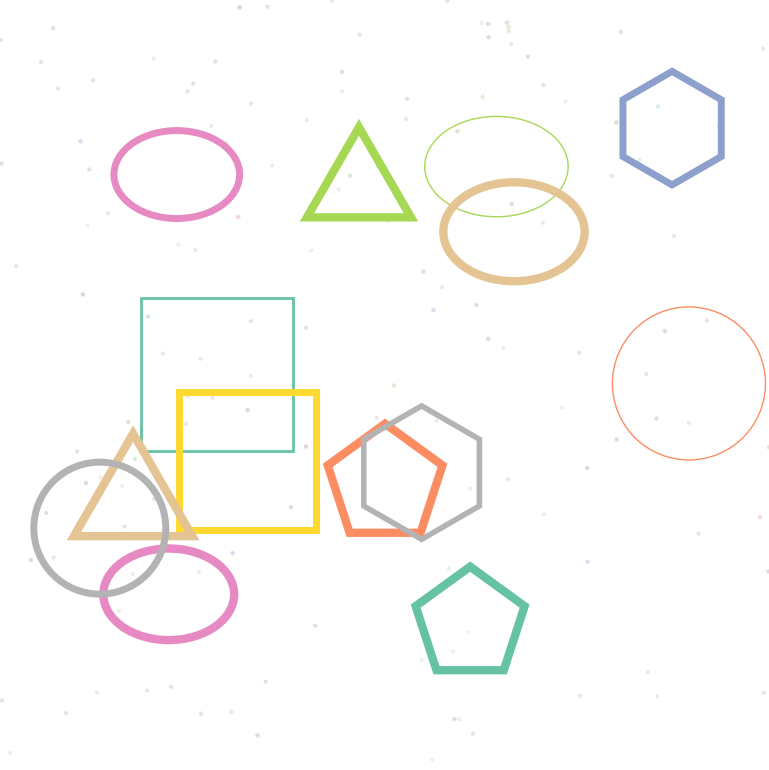[{"shape": "square", "thickness": 1, "radius": 0.49, "center": [0.282, 0.514]}, {"shape": "pentagon", "thickness": 3, "radius": 0.37, "center": [0.611, 0.19]}, {"shape": "pentagon", "thickness": 3, "radius": 0.39, "center": [0.5, 0.371]}, {"shape": "circle", "thickness": 0.5, "radius": 0.5, "center": [0.895, 0.502]}, {"shape": "hexagon", "thickness": 2.5, "radius": 0.37, "center": [0.873, 0.834]}, {"shape": "oval", "thickness": 3, "radius": 0.42, "center": [0.219, 0.228]}, {"shape": "oval", "thickness": 2.5, "radius": 0.41, "center": [0.23, 0.773]}, {"shape": "triangle", "thickness": 3, "radius": 0.39, "center": [0.466, 0.757]}, {"shape": "oval", "thickness": 0.5, "radius": 0.47, "center": [0.645, 0.784]}, {"shape": "square", "thickness": 2.5, "radius": 0.45, "center": [0.321, 0.401]}, {"shape": "triangle", "thickness": 3, "radius": 0.44, "center": [0.173, 0.348]}, {"shape": "oval", "thickness": 3, "radius": 0.46, "center": [0.668, 0.699]}, {"shape": "circle", "thickness": 2.5, "radius": 0.43, "center": [0.13, 0.314]}, {"shape": "hexagon", "thickness": 2, "radius": 0.43, "center": [0.548, 0.386]}]